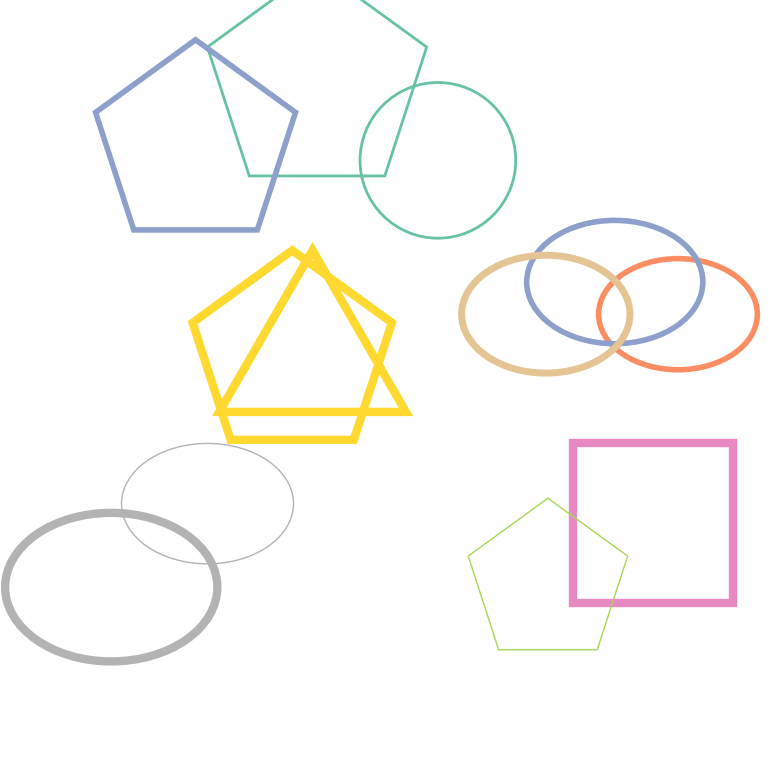[{"shape": "pentagon", "thickness": 1, "radius": 0.75, "center": [0.412, 0.893]}, {"shape": "circle", "thickness": 1, "radius": 0.51, "center": [0.569, 0.792]}, {"shape": "oval", "thickness": 2, "radius": 0.52, "center": [0.881, 0.592]}, {"shape": "oval", "thickness": 2, "radius": 0.57, "center": [0.798, 0.634]}, {"shape": "pentagon", "thickness": 2, "radius": 0.68, "center": [0.254, 0.812]}, {"shape": "square", "thickness": 3, "radius": 0.52, "center": [0.848, 0.321]}, {"shape": "pentagon", "thickness": 0.5, "radius": 0.54, "center": [0.712, 0.244]}, {"shape": "pentagon", "thickness": 3, "radius": 0.68, "center": [0.38, 0.539]}, {"shape": "triangle", "thickness": 3, "radius": 0.7, "center": [0.406, 0.535]}, {"shape": "oval", "thickness": 2.5, "radius": 0.55, "center": [0.709, 0.592]}, {"shape": "oval", "thickness": 0.5, "radius": 0.56, "center": [0.269, 0.346]}, {"shape": "oval", "thickness": 3, "radius": 0.69, "center": [0.144, 0.237]}]